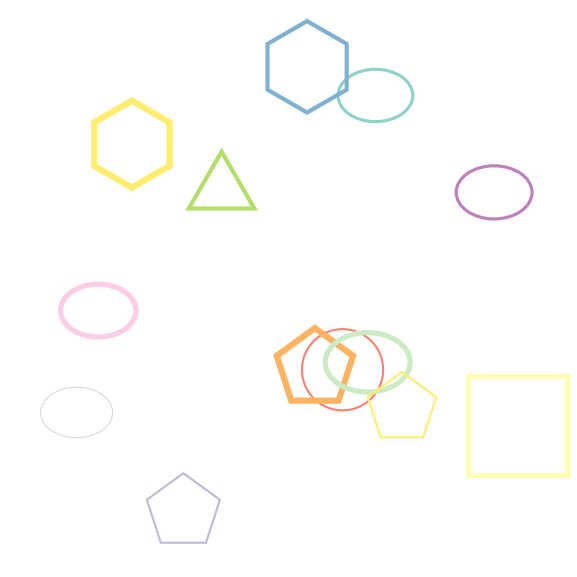[{"shape": "oval", "thickness": 1.5, "radius": 0.32, "center": [0.65, 0.834]}, {"shape": "square", "thickness": 2.5, "radius": 0.42, "center": [0.896, 0.262]}, {"shape": "pentagon", "thickness": 1, "radius": 0.33, "center": [0.318, 0.113]}, {"shape": "circle", "thickness": 1, "radius": 0.35, "center": [0.593, 0.359]}, {"shape": "hexagon", "thickness": 2, "radius": 0.4, "center": [0.532, 0.883]}, {"shape": "pentagon", "thickness": 3, "radius": 0.35, "center": [0.545, 0.362]}, {"shape": "triangle", "thickness": 2, "radius": 0.33, "center": [0.384, 0.671]}, {"shape": "oval", "thickness": 2.5, "radius": 0.33, "center": [0.17, 0.461]}, {"shape": "oval", "thickness": 0.5, "radius": 0.31, "center": [0.133, 0.285]}, {"shape": "oval", "thickness": 1.5, "radius": 0.33, "center": [0.856, 0.666]}, {"shape": "oval", "thickness": 2.5, "radius": 0.37, "center": [0.637, 0.372]}, {"shape": "hexagon", "thickness": 3, "radius": 0.38, "center": [0.228, 0.75]}, {"shape": "pentagon", "thickness": 1, "radius": 0.31, "center": [0.696, 0.292]}]